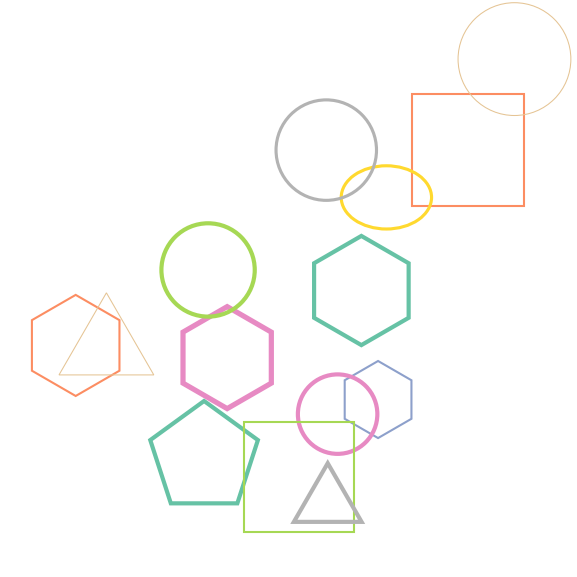[{"shape": "hexagon", "thickness": 2, "radius": 0.47, "center": [0.626, 0.496]}, {"shape": "pentagon", "thickness": 2, "radius": 0.49, "center": [0.353, 0.207]}, {"shape": "square", "thickness": 1, "radius": 0.49, "center": [0.81, 0.739]}, {"shape": "hexagon", "thickness": 1, "radius": 0.44, "center": [0.131, 0.401]}, {"shape": "hexagon", "thickness": 1, "radius": 0.33, "center": [0.655, 0.307]}, {"shape": "circle", "thickness": 2, "radius": 0.34, "center": [0.585, 0.282]}, {"shape": "hexagon", "thickness": 2.5, "radius": 0.44, "center": [0.393, 0.38]}, {"shape": "circle", "thickness": 2, "radius": 0.4, "center": [0.36, 0.532]}, {"shape": "square", "thickness": 1, "radius": 0.48, "center": [0.518, 0.174]}, {"shape": "oval", "thickness": 1.5, "radius": 0.39, "center": [0.669, 0.657]}, {"shape": "circle", "thickness": 0.5, "radius": 0.49, "center": [0.891, 0.897]}, {"shape": "triangle", "thickness": 0.5, "radius": 0.47, "center": [0.184, 0.397]}, {"shape": "triangle", "thickness": 2, "radius": 0.34, "center": [0.567, 0.129]}, {"shape": "circle", "thickness": 1.5, "radius": 0.43, "center": [0.565, 0.739]}]